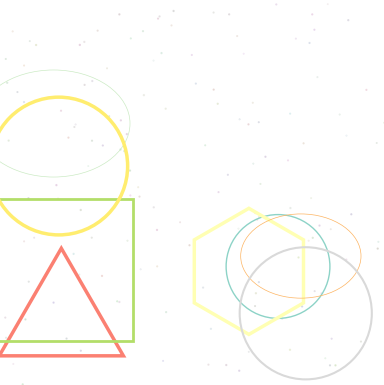[{"shape": "circle", "thickness": 1, "radius": 0.67, "center": [0.722, 0.308]}, {"shape": "hexagon", "thickness": 2.5, "radius": 0.82, "center": [0.646, 0.295]}, {"shape": "triangle", "thickness": 2.5, "radius": 0.93, "center": [0.159, 0.169]}, {"shape": "oval", "thickness": 0.5, "radius": 0.78, "center": [0.781, 0.335]}, {"shape": "square", "thickness": 2, "radius": 0.93, "center": [0.161, 0.299]}, {"shape": "circle", "thickness": 1.5, "radius": 0.86, "center": [0.794, 0.186]}, {"shape": "oval", "thickness": 0.5, "radius": 0.99, "center": [0.139, 0.679]}, {"shape": "circle", "thickness": 2.5, "radius": 0.89, "center": [0.153, 0.569]}]